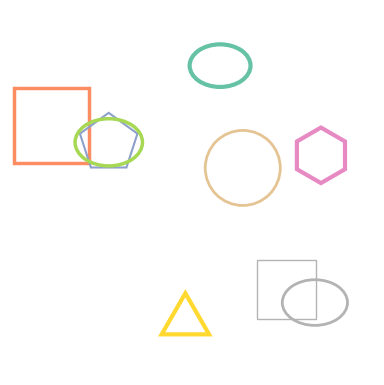[{"shape": "oval", "thickness": 3, "radius": 0.4, "center": [0.572, 0.83]}, {"shape": "square", "thickness": 2.5, "radius": 0.49, "center": [0.134, 0.673]}, {"shape": "pentagon", "thickness": 1.5, "radius": 0.39, "center": [0.282, 0.628]}, {"shape": "hexagon", "thickness": 3, "radius": 0.36, "center": [0.834, 0.597]}, {"shape": "oval", "thickness": 2.5, "radius": 0.44, "center": [0.283, 0.63]}, {"shape": "triangle", "thickness": 3, "radius": 0.36, "center": [0.481, 0.167]}, {"shape": "circle", "thickness": 2, "radius": 0.49, "center": [0.631, 0.564]}, {"shape": "oval", "thickness": 2, "radius": 0.42, "center": [0.818, 0.214]}, {"shape": "square", "thickness": 1, "radius": 0.38, "center": [0.743, 0.249]}]